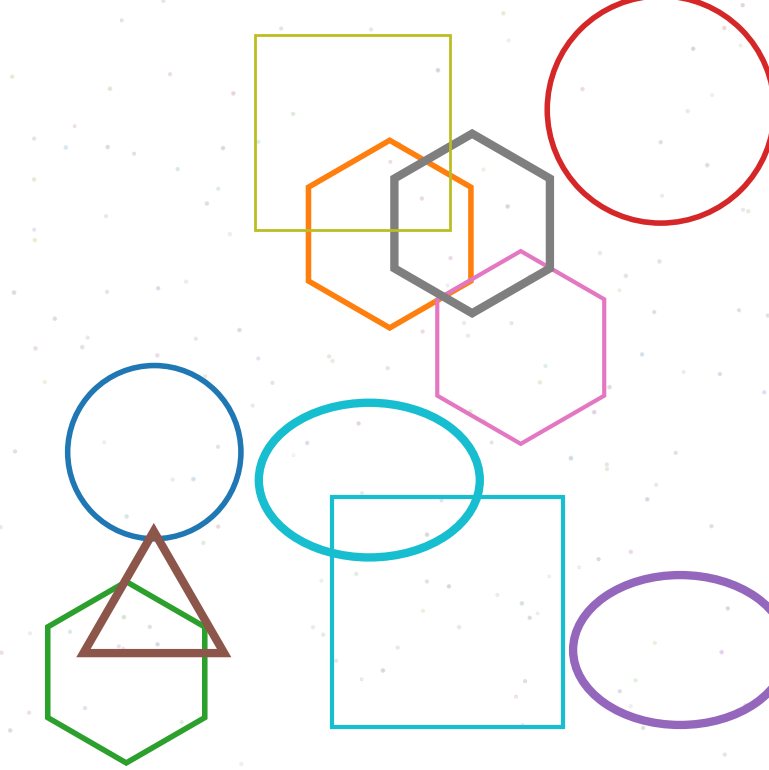[{"shape": "circle", "thickness": 2, "radius": 0.56, "center": [0.2, 0.413]}, {"shape": "hexagon", "thickness": 2, "radius": 0.61, "center": [0.506, 0.696]}, {"shape": "hexagon", "thickness": 2, "radius": 0.59, "center": [0.164, 0.127]}, {"shape": "circle", "thickness": 2, "radius": 0.74, "center": [0.858, 0.858]}, {"shape": "oval", "thickness": 3, "radius": 0.7, "center": [0.883, 0.156]}, {"shape": "triangle", "thickness": 3, "radius": 0.53, "center": [0.2, 0.205]}, {"shape": "hexagon", "thickness": 1.5, "radius": 0.63, "center": [0.676, 0.549]}, {"shape": "hexagon", "thickness": 3, "radius": 0.58, "center": [0.613, 0.71]}, {"shape": "square", "thickness": 1, "radius": 0.63, "center": [0.458, 0.828]}, {"shape": "square", "thickness": 1.5, "radius": 0.75, "center": [0.581, 0.205]}, {"shape": "oval", "thickness": 3, "radius": 0.72, "center": [0.48, 0.377]}]